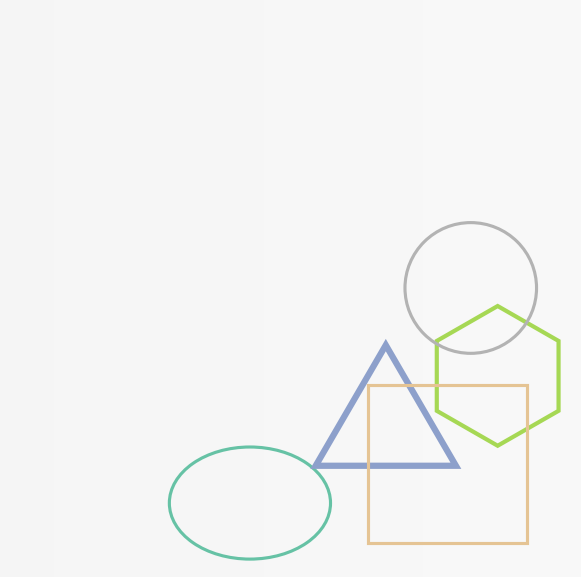[{"shape": "oval", "thickness": 1.5, "radius": 0.69, "center": [0.43, 0.128]}, {"shape": "triangle", "thickness": 3, "radius": 0.7, "center": [0.664, 0.262]}, {"shape": "hexagon", "thickness": 2, "radius": 0.6, "center": [0.856, 0.348]}, {"shape": "square", "thickness": 1.5, "radius": 0.69, "center": [0.769, 0.196]}, {"shape": "circle", "thickness": 1.5, "radius": 0.57, "center": [0.81, 0.5]}]